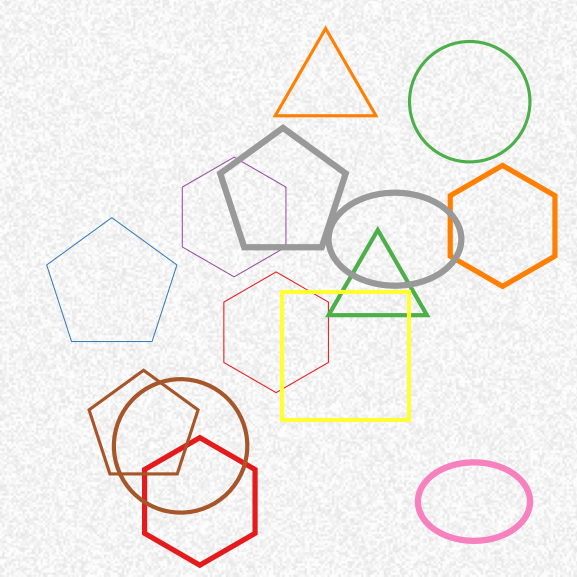[{"shape": "hexagon", "thickness": 2.5, "radius": 0.55, "center": [0.346, 0.131]}, {"shape": "hexagon", "thickness": 0.5, "radius": 0.52, "center": [0.478, 0.424]}, {"shape": "pentagon", "thickness": 0.5, "radius": 0.59, "center": [0.194, 0.504]}, {"shape": "triangle", "thickness": 2, "radius": 0.49, "center": [0.654, 0.503]}, {"shape": "circle", "thickness": 1.5, "radius": 0.52, "center": [0.813, 0.823]}, {"shape": "hexagon", "thickness": 0.5, "radius": 0.52, "center": [0.405, 0.623]}, {"shape": "triangle", "thickness": 1.5, "radius": 0.5, "center": [0.564, 0.849]}, {"shape": "hexagon", "thickness": 2.5, "radius": 0.52, "center": [0.87, 0.608]}, {"shape": "square", "thickness": 2, "radius": 0.55, "center": [0.598, 0.382]}, {"shape": "circle", "thickness": 2, "radius": 0.58, "center": [0.313, 0.227]}, {"shape": "pentagon", "thickness": 1.5, "radius": 0.5, "center": [0.249, 0.259]}, {"shape": "oval", "thickness": 3, "radius": 0.49, "center": [0.821, 0.131]}, {"shape": "oval", "thickness": 3, "radius": 0.57, "center": [0.684, 0.585]}, {"shape": "pentagon", "thickness": 3, "radius": 0.57, "center": [0.49, 0.663]}]